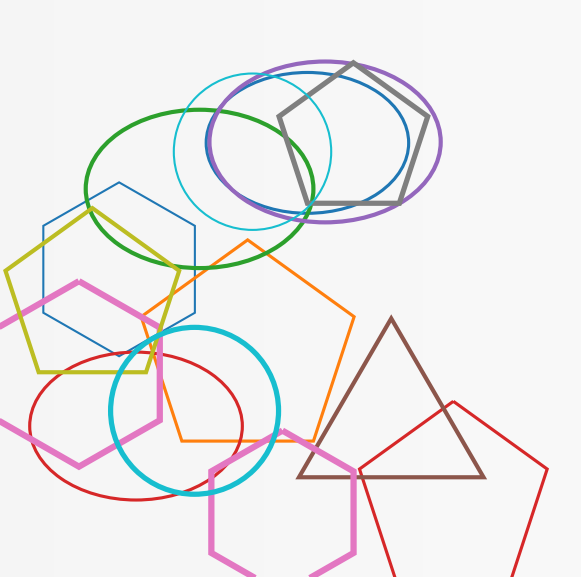[{"shape": "hexagon", "thickness": 1, "radius": 0.75, "center": [0.205, 0.533]}, {"shape": "oval", "thickness": 1.5, "radius": 0.87, "center": [0.529, 0.752]}, {"shape": "pentagon", "thickness": 1.5, "radius": 0.96, "center": [0.426, 0.391]}, {"shape": "oval", "thickness": 2, "radius": 0.98, "center": [0.343, 0.672]}, {"shape": "oval", "thickness": 1.5, "radius": 0.91, "center": [0.234, 0.261]}, {"shape": "pentagon", "thickness": 1.5, "radius": 0.85, "center": [0.78, 0.134]}, {"shape": "oval", "thickness": 2, "radius": 0.99, "center": [0.559, 0.753]}, {"shape": "triangle", "thickness": 2, "radius": 0.92, "center": [0.673, 0.264]}, {"shape": "hexagon", "thickness": 3, "radius": 0.71, "center": [0.486, 0.112]}, {"shape": "hexagon", "thickness": 3, "radius": 0.8, "center": [0.136, 0.352]}, {"shape": "pentagon", "thickness": 2.5, "radius": 0.67, "center": [0.608, 0.756]}, {"shape": "pentagon", "thickness": 2, "radius": 0.79, "center": [0.159, 0.482]}, {"shape": "circle", "thickness": 2.5, "radius": 0.72, "center": [0.335, 0.288]}, {"shape": "circle", "thickness": 1, "radius": 0.68, "center": [0.434, 0.736]}]